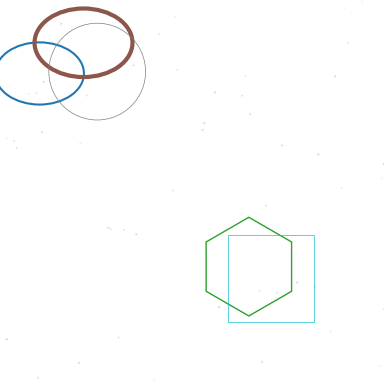[{"shape": "oval", "thickness": 1.5, "radius": 0.58, "center": [0.103, 0.809]}, {"shape": "hexagon", "thickness": 1, "radius": 0.64, "center": [0.646, 0.307]}, {"shape": "oval", "thickness": 3, "radius": 0.64, "center": [0.217, 0.889]}, {"shape": "circle", "thickness": 0.5, "radius": 0.63, "center": [0.252, 0.814]}, {"shape": "square", "thickness": 0.5, "radius": 0.56, "center": [0.704, 0.277]}]